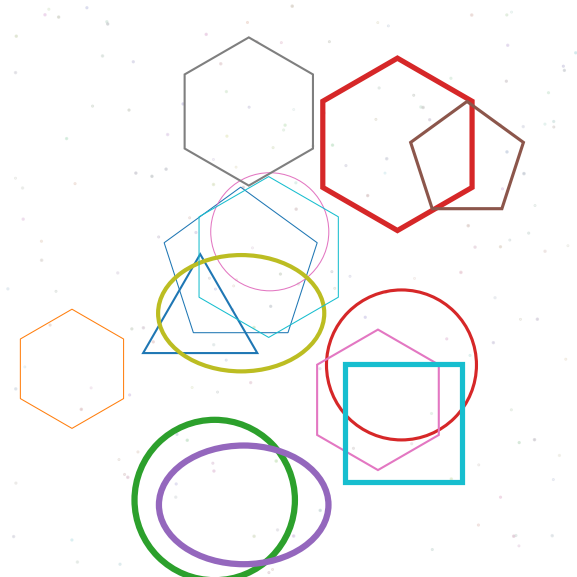[{"shape": "pentagon", "thickness": 0.5, "radius": 0.7, "center": [0.417, 0.536]}, {"shape": "triangle", "thickness": 1, "radius": 0.57, "center": [0.347, 0.445]}, {"shape": "hexagon", "thickness": 0.5, "radius": 0.52, "center": [0.125, 0.361]}, {"shape": "circle", "thickness": 3, "radius": 0.69, "center": [0.372, 0.133]}, {"shape": "hexagon", "thickness": 2.5, "radius": 0.75, "center": [0.688, 0.749]}, {"shape": "circle", "thickness": 1.5, "radius": 0.65, "center": [0.695, 0.367]}, {"shape": "oval", "thickness": 3, "radius": 0.73, "center": [0.422, 0.125]}, {"shape": "pentagon", "thickness": 1.5, "radius": 0.51, "center": [0.809, 0.721]}, {"shape": "circle", "thickness": 0.5, "radius": 0.51, "center": [0.467, 0.598]}, {"shape": "hexagon", "thickness": 1, "radius": 0.61, "center": [0.654, 0.307]}, {"shape": "hexagon", "thickness": 1, "radius": 0.64, "center": [0.431, 0.806]}, {"shape": "oval", "thickness": 2, "radius": 0.72, "center": [0.418, 0.457]}, {"shape": "hexagon", "thickness": 0.5, "radius": 0.7, "center": [0.465, 0.554]}, {"shape": "square", "thickness": 2.5, "radius": 0.51, "center": [0.699, 0.267]}]